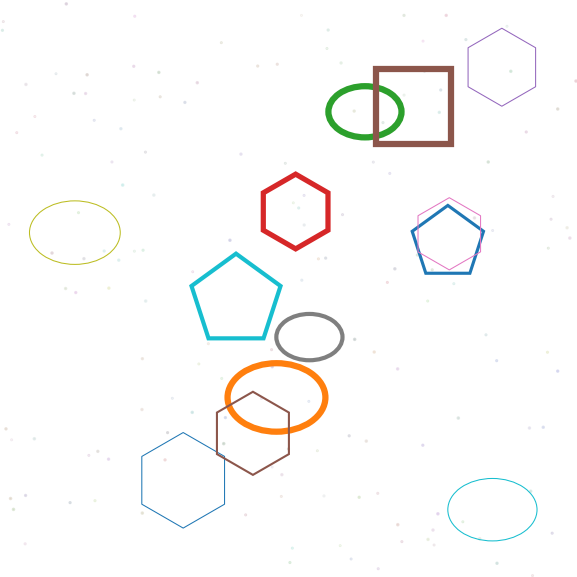[{"shape": "hexagon", "thickness": 0.5, "radius": 0.41, "center": [0.317, 0.167]}, {"shape": "pentagon", "thickness": 1.5, "radius": 0.32, "center": [0.775, 0.579]}, {"shape": "oval", "thickness": 3, "radius": 0.42, "center": [0.479, 0.311]}, {"shape": "oval", "thickness": 3, "radius": 0.32, "center": [0.632, 0.806]}, {"shape": "hexagon", "thickness": 2.5, "radius": 0.32, "center": [0.512, 0.633]}, {"shape": "hexagon", "thickness": 0.5, "radius": 0.34, "center": [0.869, 0.883]}, {"shape": "square", "thickness": 3, "radius": 0.32, "center": [0.716, 0.815]}, {"shape": "hexagon", "thickness": 1, "radius": 0.36, "center": [0.438, 0.249]}, {"shape": "hexagon", "thickness": 0.5, "radius": 0.31, "center": [0.778, 0.594]}, {"shape": "oval", "thickness": 2, "radius": 0.29, "center": [0.536, 0.415]}, {"shape": "oval", "thickness": 0.5, "radius": 0.39, "center": [0.13, 0.596]}, {"shape": "pentagon", "thickness": 2, "radius": 0.41, "center": [0.409, 0.479]}, {"shape": "oval", "thickness": 0.5, "radius": 0.39, "center": [0.853, 0.117]}]